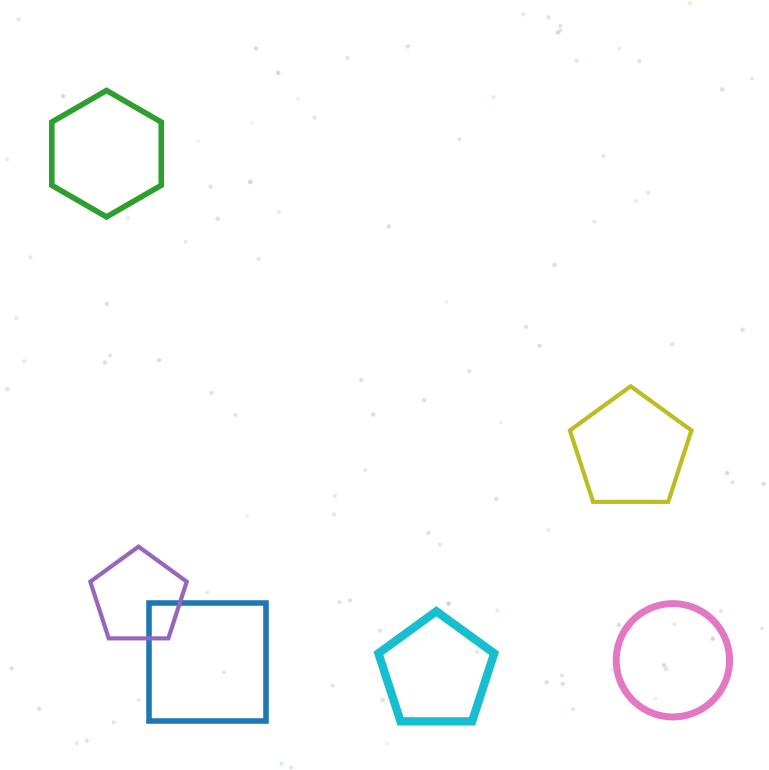[{"shape": "square", "thickness": 2, "radius": 0.38, "center": [0.269, 0.14]}, {"shape": "hexagon", "thickness": 2, "radius": 0.41, "center": [0.138, 0.8]}, {"shape": "pentagon", "thickness": 1.5, "radius": 0.33, "center": [0.18, 0.224]}, {"shape": "circle", "thickness": 2.5, "radius": 0.37, "center": [0.874, 0.143]}, {"shape": "pentagon", "thickness": 1.5, "radius": 0.41, "center": [0.819, 0.415]}, {"shape": "pentagon", "thickness": 3, "radius": 0.4, "center": [0.567, 0.127]}]